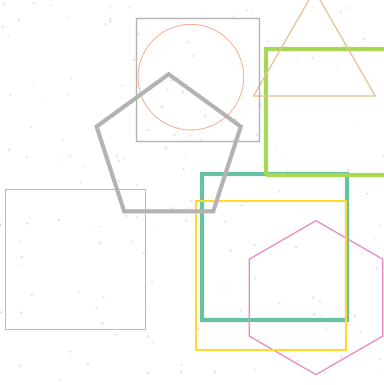[{"shape": "square", "thickness": 3, "radius": 0.95, "center": [0.713, 0.358]}, {"shape": "circle", "thickness": 0.5, "radius": 0.69, "center": [0.496, 0.8]}, {"shape": "square", "thickness": 0.5, "radius": 0.91, "center": [0.196, 0.327]}, {"shape": "hexagon", "thickness": 1, "radius": 1.0, "center": [0.821, 0.227]}, {"shape": "square", "thickness": 3, "radius": 0.82, "center": [0.855, 0.71]}, {"shape": "square", "thickness": 1.5, "radius": 0.97, "center": [0.704, 0.285]}, {"shape": "triangle", "thickness": 1, "radius": 0.91, "center": [0.817, 0.842]}, {"shape": "square", "thickness": 1, "radius": 0.8, "center": [0.513, 0.794]}, {"shape": "pentagon", "thickness": 3, "radius": 0.98, "center": [0.438, 0.61]}]